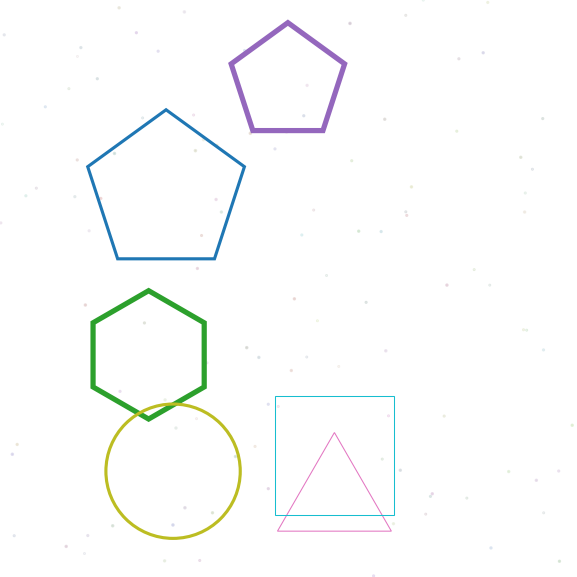[{"shape": "pentagon", "thickness": 1.5, "radius": 0.71, "center": [0.288, 0.666]}, {"shape": "hexagon", "thickness": 2.5, "radius": 0.56, "center": [0.257, 0.385]}, {"shape": "pentagon", "thickness": 2.5, "radius": 0.52, "center": [0.499, 0.857]}, {"shape": "triangle", "thickness": 0.5, "radius": 0.57, "center": [0.579, 0.136]}, {"shape": "circle", "thickness": 1.5, "radius": 0.58, "center": [0.3, 0.183]}, {"shape": "square", "thickness": 0.5, "radius": 0.51, "center": [0.58, 0.211]}]